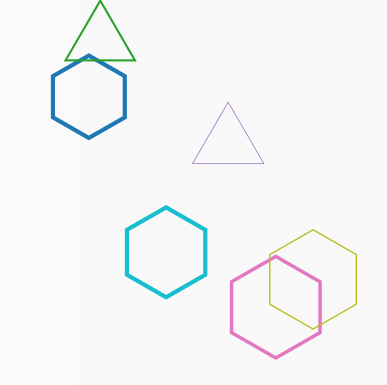[{"shape": "hexagon", "thickness": 3, "radius": 0.54, "center": [0.229, 0.749]}, {"shape": "triangle", "thickness": 1.5, "radius": 0.52, "center": [0.259, 0.895]}, {"shape": "triangle", "thickness": 0.5, "radius": 0.53, "center": [0.589, 0.628]}, {"shape": "hexagon", "thickness": 2.5, "radius": 0.66, "center": [0.712, 0.202]}, {"shape": "hexagon", "thickness": 1, "radius": 0.64, "center": [0.808, 0.274]}, {"shape": "hexagon", "thickness": 3, "radius": 0.58, "center": [0.429, 0.345]}]